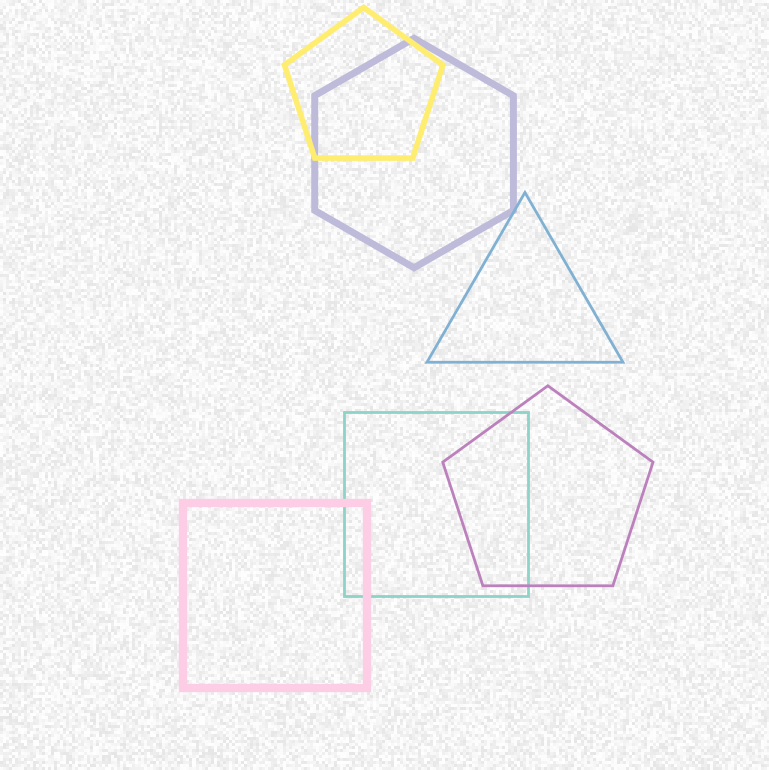[{"shape": "square", "thickness": 1, "radius": 0.6, "center": [0.567, 0.345]}, {"shape": "hexagon", "thickness": 2.5, "radius": 0.74, "center": [0.538, 0.801]}, {"shape": "triangle", "thickness": 1, "radius": 0.73, "center": [0.682, 0.603]}, {"shape": "square", "thickness": 3, "radius": 0.6, "center": [0.357, 0.227]}, {"shape": "pentagon", "thickness": 1, "radius": 0.72, "center": [0.712, 0.355]}, {"shape": "pentagon", "thickness": 2, "radius": 0.54, "center": [0.472, 0.882]}]